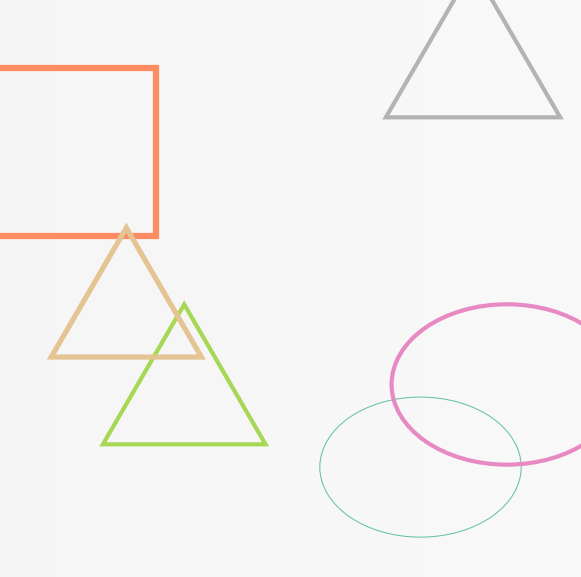[{"shape": "oval", "thickness": 0.5, "radius": 0.87, "center": [0.723, 0.19]}, {"shape": "square", "thickness": 3, "radius": 0.73, "center": [0.124, 0.736]}, {"shape": "oval", "thickness": 2, "radius": 0.99, "center": [0.872, 0.333]}, {"shape": "triangle", "thickness": 2, "radius": 0.81, "center": [0.317, 0.311]}, {"shape": "triangle", "thickness": 2.5, "radius": 0.75, "center": [0.217, 0.455]}, {"shape": "triangle", "thickness": 2, "radius": 0.87, "center": [0.814, 0.883]}]